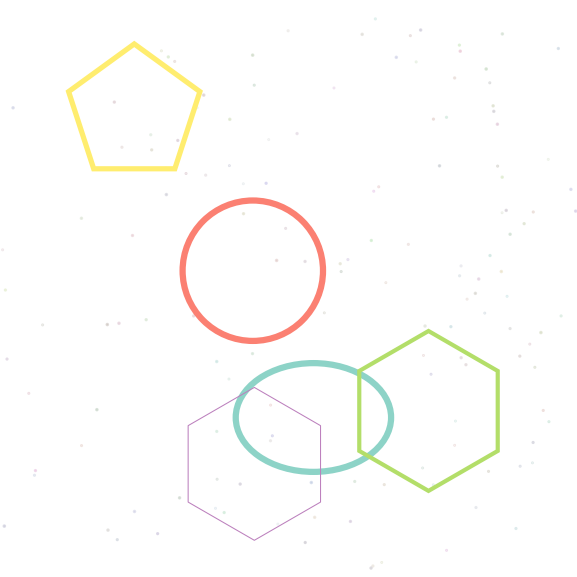[{"shape": "oval", "thickness": 3, "radius": 0.67, "center": [0.543, 0.276]}, {"shape": "circle", "thickness": 3, "radius": 0.61, "center": [0.438, 0.53]}, {"shape": "hexagon", "thickness": 2, "radius": 0.69, "center": [0.742, 0.288]}, {"shape": "hexagon", "thickness": 0.5, "radius": 0.66, "center": [0.44, 0.196]}, {"shape": "pentagon", "thickness": 2.5, "radius": 0.6, "center": [0.232, 0.804]}]